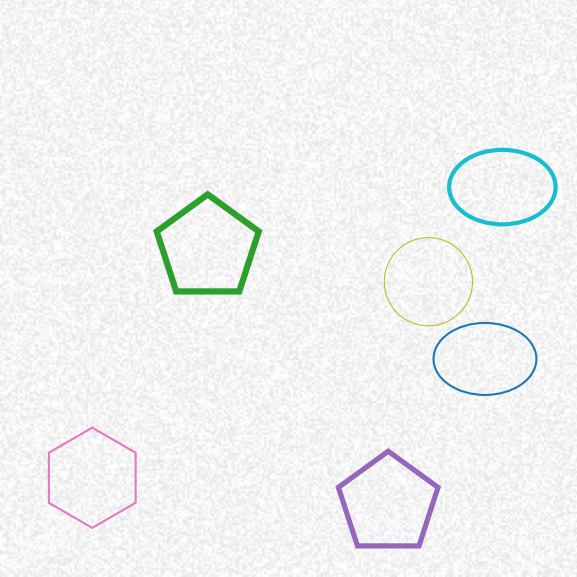[{"shape": "oval", "thickness": 1, "radius": 0.45, "center": [0.84, 0.378]}, {"shape": "pentagon", "thickness": 3, "radius": 0.46, "center": [0.36, 0.57]}, {"shape": "pentagon", "thickness": 2.5, "radius": 0.45, "center": [0.672, 0.127]}, {"shape": "hexagon", "thickness": 1, "radius": 0.43, "center": [0.16, 0.172]}, {"shape": "circle", "thickness": 0.5, "radius": 0.38, "center": [0.742, 0.511]}, {"shape": "oval", "thickness": 2, "radius": 0.46, "center": [0.87, 0.675]}]